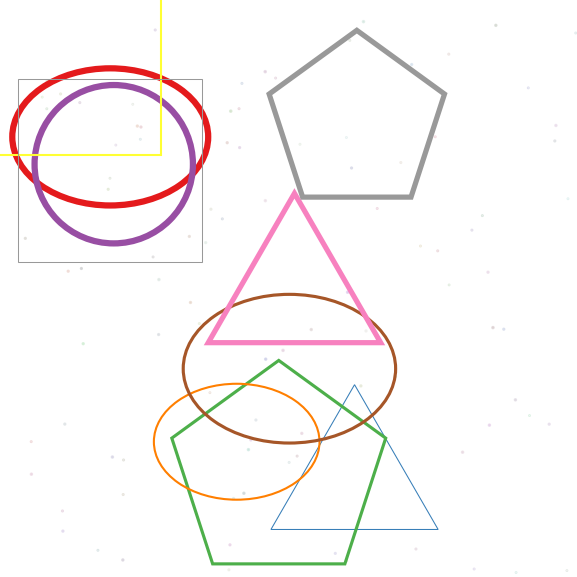[{"shape": "oval", "thickness": 3, "radius": 0.85, "center": [0.191, 0.762]}, {"shape": "triangle", "thickness": 0.5, "radius": 0.84, "center": [0.614, 0.166]}, {"shape": "pentagon", "thickness": 1.5, "radius": 0.97, "center": [0.483, 0.18]}, {"shape": "circle", "thickness": 3, "radius": 0.69, "center": [0.197, 0.715]}, {"shape": "oval", "thickness": 1, "radius": 0.72, "center": [0.41, 0.234]}, {"shape": "square", "thickness": 1, "radius": 0.74, "center": [0.13, 0.88]}, {"shape": "oval", "thickness": 1.5, "radius": 0.92, "center": [0.501, 0.361]}, {"shape": "triangle", "thickness": 2.5, "radius": 0.86, "center": [0.51, 0.492]}, {"shape": "square", "thickness": 0.5, "radius": 0.8, "center": [0.19, 0.704]}, {"shape": "pentagon", "thickness": 2.5, "radius": 0.8, "center": [0.618, 0.787]}]